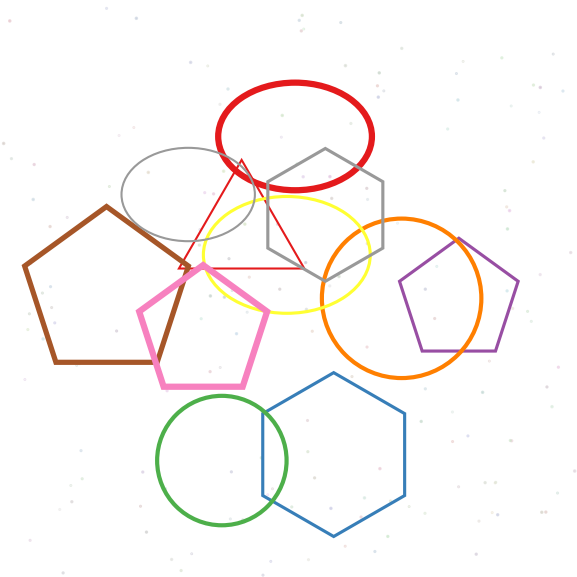[{"shape": "triangle", "thickness": 1, "radius": 0.63, "center": [0.418, 0.597]}, {"shape": "oval", "thickness": 3, "radius": 0.67, "center": [0.511, 0.763]}, {"shape": "hexagon", "thickness": 1.5, "radius": 0.71, "center": [0.578, 0.212]}, {"shape": "circle", "thickness": 2, "radius": 0.56, "center": [0.384, 0.202]}, {"shape": "pentagon", "thickness": 1.5, "radius": 0.54, "center": [0.795, 0.479]}, {"shape": "circle", "thickness": 2, "radius": 0.69, "center": [0.695, 0.483]}, {"shape": "oval", "thickness": 1.5, "radius": 0.72, "center": [0.497, 0.558]}, {"shape": "pentagon", "thickness": 2.5, "radius": 0.75, "center": [0.184, 0.492]}, {"shape": "pentagon", "thickness": 3, "radius": 0.58, "center": [0.352, 0.424]}, {"shape": "oval", "thickness": 1, "radius": 0.58, "center": [0.326, 0.662]}, {"shape": "hexagon", "thickness": 1.5, "radius": 0.57, "center": [0.563, 0.627]}]